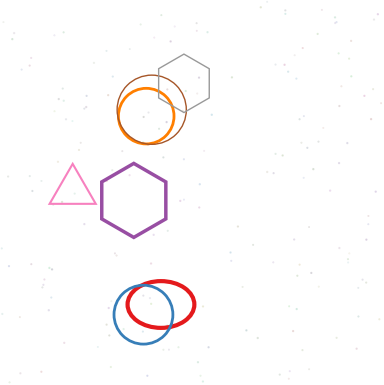[{"shape": "oval", "thickness": 3, "radius": 0.43, "center": [0.418, 0.209]}, {"shape": "circle", "thickness": 2, "radius": 0.38, "center": [0.373, 0.183]}, {"shape": "hexagon", "thickness": 2.5, "radius": 0.48, "center": [0.348, 0.479]}, {"shape": "circle", "thickness": 2, "radius": 0.36, "center": [0.38, 0.698]}, {"shape": "circle", "thickness": 1, "radius": 0.45, "center": [0.394, 0.715]}, {"shape": "triangle", "thickness": 1.5, "radius": 0.35, "center": [0.189, 0.505]}, {"shape": "hexagon", "thickness": 1, "radius": 0.38, "center": [0.478, 0.784]}]